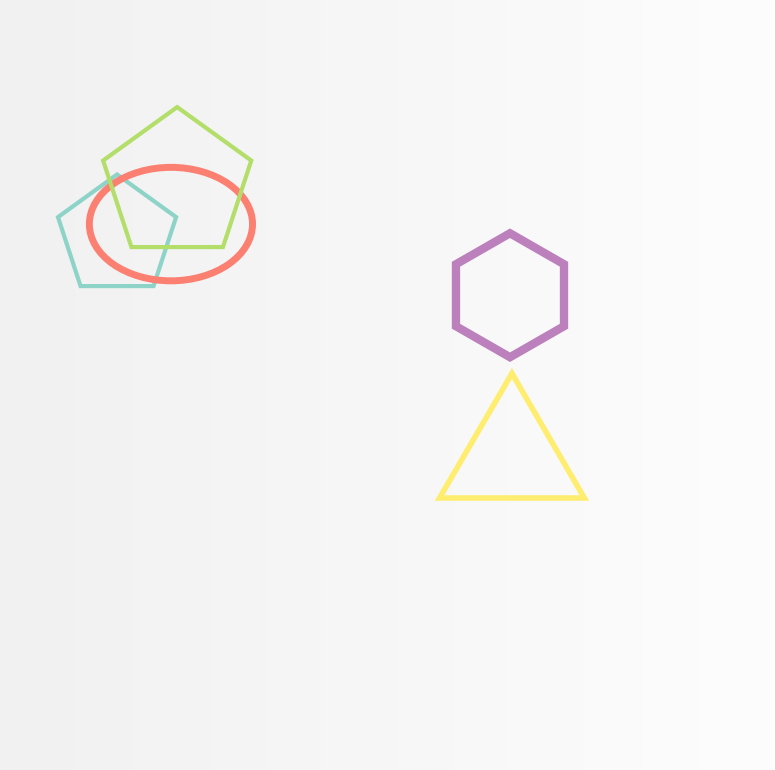[{"shape": "pentagon", "thickness": 1.5, "radius": 0.4, "center": [0.151, 0.693]}, {"shape": "oval", "thickness": 2.5, "radius": 0.53, "center": [0.221, 0.709]}, {"shape": "pentagon", "thickness": 1.5, "radius": 0.5, "center": [0.229, 0.76]}, {"shape": "hexagon", "thickness": 3, "radius": 0.4, "center": [0.658, 0.617]}, {"shape": "triangle", "thickness": 2, "radius": 0.54, "center": [0.661, 0.407]}]